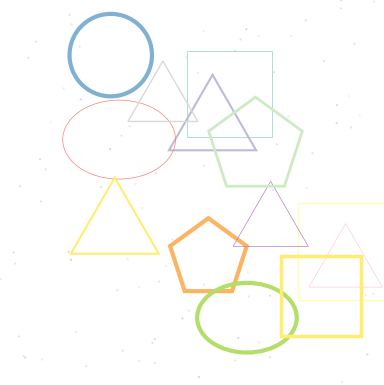[{"shape": "square", "thickness": 0.5, "radius": 0.56, "center": [0.597, 0.755]}, {"shape": "square", "thickness": 1, "radius": 0.63, "center": [0.898, 0.346]}, {"shape": "triangle", "thickness": 1.5, "radius": 0.65, "center": [0.552, 0.675]}, {"shape": "oval", "thickness": 0.5, "radius": 0.73, "center": [0.309, 0.637]}, {"shape": "circle", "thickness": 3, "radius": 0.54, "center": [0.288, 0.857]}, {"shape": "pentagon", "thickness": 3, "radius": 0.52, "center": [0.541, 0.329]}, {"shape": "oval", "thickness": 3, "radius": 0.65, "center": [0.641, 0.175]}, {"shape": "triangle", "thickness": 0.5, "radius": 0.55, "center": [0.898, 0.309]}, {"shape": "triangle", "thickness": 1, "radius": 0.52, "center": [0.423, 0.737]}, {"shape": "triangle", "thickness": 0.5, "radius": 0.56, "center": [0.703, 0.416]}, {"shape": "pentagon", "thickness": 2, "radius": 0.64, "center": [0.664, 0.62]}, {"shape": "triangle", "thickness": 1.5, "radius": 0.66, "center": [0.298, 0.407]}, {"shape": "square", "thickness": 2.5, "radius": 0.52, "center": [0.834, 0.232]}]